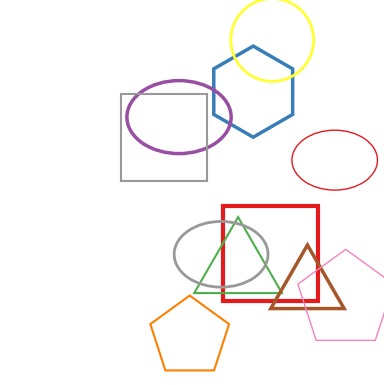[{"shape": "oval", "thickness": 1, "radius": 0.56, "center": [0.869, 0.584]}, {"shape": "square", "thickness": 3, "radius": 0.62, "center": [0.703, 0.342]}, {"shape": "hexagon", "thickness": 2.5, "radius": 0.59, "center": [0.658, 0.762]}, {"shape": "triangle", "thickness": 1.5, "radius": 0.66, "center": [0.618, 0.305]}, {"shape": "oval", "thickness": 2.5, "radius": 0.68, "center": [0.465, 0.696]}, {"shape": "pentagon", "thickness": 1.5, "radius": 0.54, "center": [0.493, 0.125]}, {"shape": "circle", "thickness": 2, "radius": 0.54, "center": [0.707, 0.896]}, {"shape": "triangle", "thickness": 2.5, "radius": 0.55, "center": [0.799, 0.254]}, {"shape": "pentagon", "thickness": 1, "radius": 0.65, "center": [0.898, 0.222]}, {"shape": "oval", "thickness": 2, "radius": 0.61, "center": [0.574, 0.339]}, {"shape": "square", "thickness": 1.5, "radius": 0.56, "center": [0.426, 0.643]}]